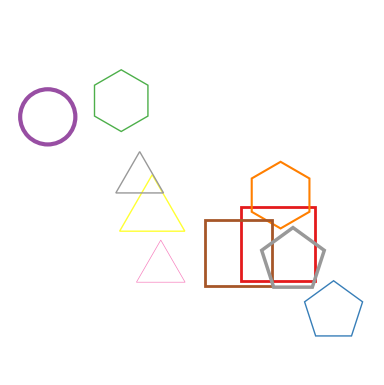[{"shape": "square", "thickness": 2, "radius": 0.48, "center": [0.722, 0.367]}, {"shape": "pentagon", "thickness": 1, "radius": 0.4, "center": [0.866, 0.192]}, {"shape": "hexagon", "thickness": 1, "radius": 0.4, "center": [0.315, 0.739]}, {"shape": "circle", "thickness": 3, "radius": 0.36, "center": [0.124, 0.696]}, {"shape": "hexagon", "thickness": 1.5, "radius": 0.43, "center": [0.729, 0.493]}, {"shape": "triangle", "thickness": 1, "radius": 0.49, "center": [0.395, 0.448]}, {"shape": "square", "thickness": 2, "radius": 0.43, "center": [0.62, 0.343]}, {"shape": "triangle", "thickness": 0.5, "radius": 0.36, "center": [0.418, 0.303]}, {"shape": "pentagon", "thickness": 2.5, "radius": 0.43, "center": [0.761, 0.323]}, {"shape": "triangle", "thickness": 1, "radius": 0.36, "center": [0.363, 0.535]}]